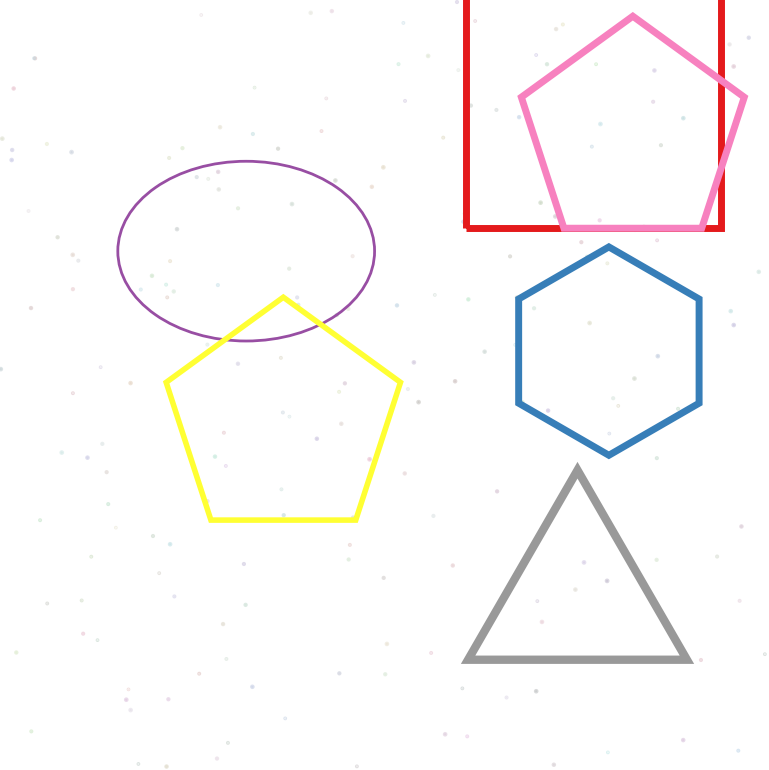[{"shape": "square", "thickness": 2.5, "radius": 0.83, "center": [0.77, 0.87]}, {"shape": "hexagon", "thickness": 2.5, "radius": 0.68, "center": [0.791, 0.544]}, {"shape": "oval", "thickness": 1, "radius": 0.83, "center": [0.32, 0.674]}, {"shape": "pentagon", "thickness": 2, "radius": 0.8, "center": [0.368, 0.454]}, {"shape": "pentagon", "thickness": 2.5, "radius": 0.76, "center": [0.822, 0.827]}, {"shape": "triangle", "thickness": 3, "radius": 0.82, "center": [0.75, 0.225]}]